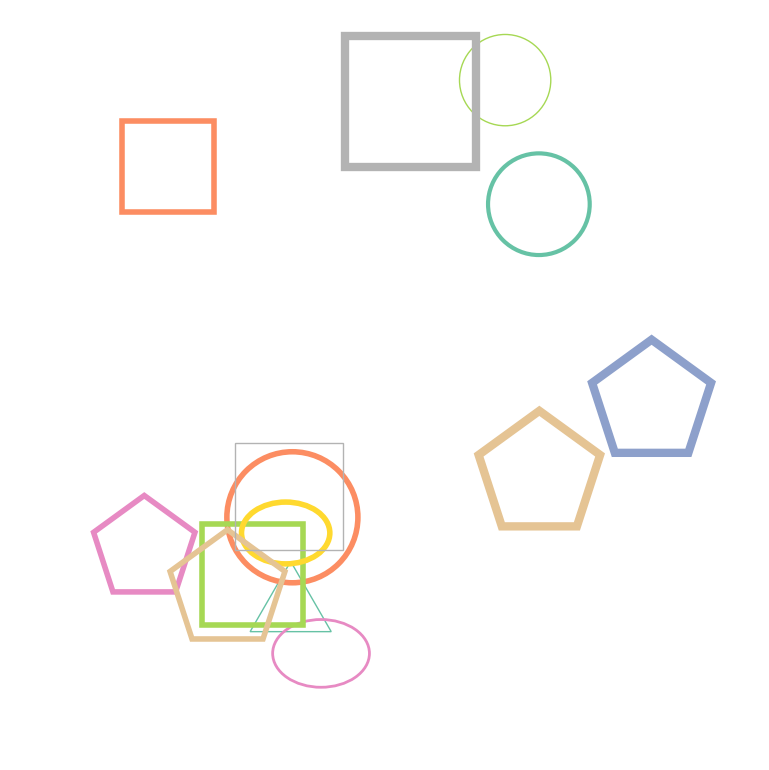[{"shape": "triangle", "thickness": 0.5, "radius": 0.3, "center": [0.378, 0.21]}, {"shape": "circle", "thickness": 1.5, "radius": 0.33, "center": [0.7, 0.735]}, {"shape": "square", "thickness": 2, "radius": 0.3, "center": [0.218, 0.784]}, {"shape": "circle", "thickness": 2, "radius": 0.43, "center": [0.38, 0.328]}, {"shape": "pentagon", "thickness": 3, "radius": 0.41, "center": [0.846, 0.478]}, {"shape": "oval", "thickness": 1, "radius": 0.31, "center": [0.417, 0.151]}, {"shape": "pentagon", "thickness": 2, "radius": 0.35, "center": [0.187, 0.287]}, {"shape": "square", "thickness": 2, "radius": 0.33, "center": [0.328, 0.254]}, {"shape": "circle", "thickness": 0.5, "radius": 0.3, "center": [0.656, 0.896]}, {"shape": "oval", "thickness": 2, "radius": 0.29, "center": [0.371, 0.308]}, {"shape": "pentagon", "thickness": 2, "radius": 0.39, "center": [0.295, 0.234]}, {"shape": "pentagon", "thickness": 3, "radius": 0.41, "center": [0.7, 0.384]}, {"shape": "square", "thickness": 0.5, "radius": 0.35, "center": [0.375, 0.355]}, {"shape": "square", "thickness": 3, "radius": 0.43, "center": [0.533, 0.868]}]